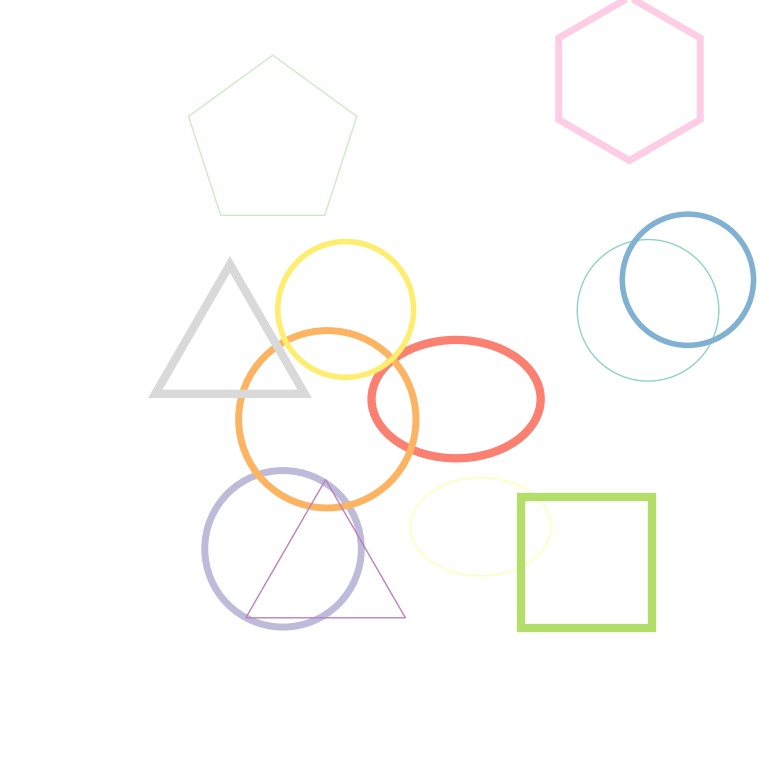[{"shape": "circle", "thickness": 0.5, "radius": 0.46, "center": [0.842, 0.597]}, {"shape": "oval", "thickness": 0.5, "radius": 0.46, "center": [0.624, 0.316]}, {"shape": "circle", "thickness": 2.5, "radius": 0.51, "center": [0.368, 0.287]}, {"shape": "oval", "thickness": 3, "radius": 0.55, "center": [0.592, 0.482]}, {"shape": "circle", "thickness": 2, "radius": 0.43, "center": [0.893, 0.637]}, {"shape": "circle", "thickness": 2.5, "radius": 0.58, "center": [0.425, 0.456]}, {"shape": "square", "thickness": 3, "radius": 0.42, "center": [0.762, 0.27]}, {"shape": "hexagon", "thickness": 2.5, "radius": 0.53, "center": [0.817, 0.898]}, {"shape": "triangle", "thickness": 3, "radius": 0.56, "center": [0.299, 0.545]}, {"shape": "triangle", "thickness": 0.5, "radius": 0.6, "center": [0.423, 0.257]}, {"shape": "pentagon", "thickness": 0.5, "radius": 0.57, "center": [0.354, 0.813]}, {"shape": "circle", "thickness": 2, "radius": 0.44, "center": [0.449, 0.598]}]